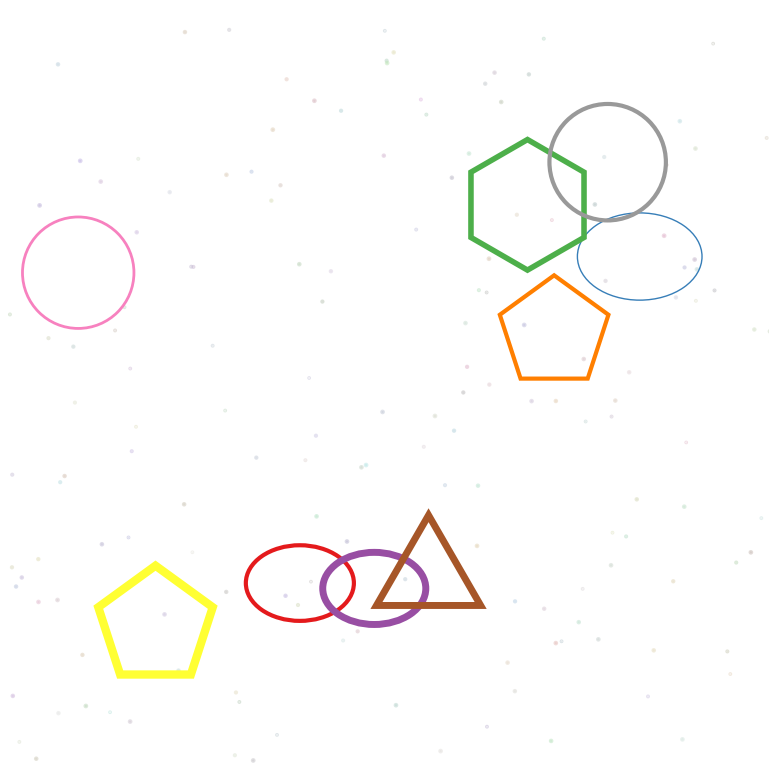[{"shape": "oval", "thickness": 1.5, "radius": 0.35, "center": [0.389, 0.243]}, {"shape": "oval", "thickness": 0.5, "radius": 0.4, "center": [0.831, 0.667]}, {"shape": "hexagon", "thickness": 2, "radius": 0.42, "center": [0.685, 0.734]}, {"shape": "oval", "thickness": 2.5, "radius": 0.33, "center": [0.486, 0.236]}, {"shape": "pentagon", "thickness": 1.5, "radius": 0.37, "center": [0.72, 0.568]}, {"shape": "pentagon", "thickness": 3, "radius": 0.39, "center": [0.202, 0.187]}, {"shape": "triangle", "thickness": 2.5, "radius": 0.39, "center": [0.557, 0.253]}, {"shape": "circle", "thickness": 1, "radius": 0.36, "center": [0.102, 0.646]}, {"shape": "circle", "thickness": 1.5, "radius": 0.38, "center": [0.789, 0.789]}]